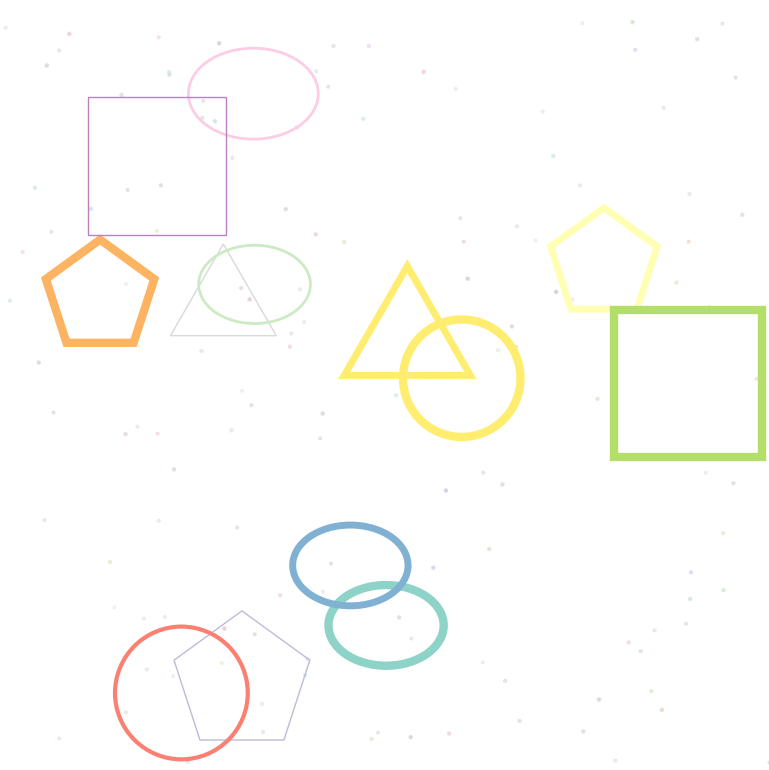[{"shape": "oval", "thickness": 3, "radius": 0.37, "center": [0.501, 0.188]}, {"shape": "pentagon", "thickness": 2.5, "radius": 0.36, "center": [0.784, 0.657]}, {"shape": "pentagon", "thickness": 0.5, "radius": 0.46, "center": [0.314, 0.114]}, {"shape": "circle", "thickness": 1.5, "radius": 0.43, "center": [0.236, 0.1]}, {"shape": "oval", "thickness": 2.5, "radius": 0.37, "center": [0.455, 0.266]}, {"shape": "pentagon", "thickness": 3, "radius": 0.37, "center": [0.13, 0.615]}, {"shape": "square", "thickness": 3, "radius": 0.48, "center": [0.893, 0.502]}, {"shape": "oval", "thickness": 1, "radius": 0.42, "center": [0.329, 0.878]}, {"shape": "triangle", "thickness": 0.5, "radius": 0.4, "center": [0.29, 0.604]}, {"shape": "square", "thickness": 0.5, "radius": 0.45, "center": [0.204, 0.785]}, {"shape": "oval", "thickness": 1, "radius": 0.36, "center": [0.331, 0.631]}, {"shape": "triangle", "thickness": 2.5, "radius": 0.47, "center": [0.529, 0.56]}, {"shape": "circle", "thickness": 3, "radius": 0.38, "center": [0.6, 0.509]}]